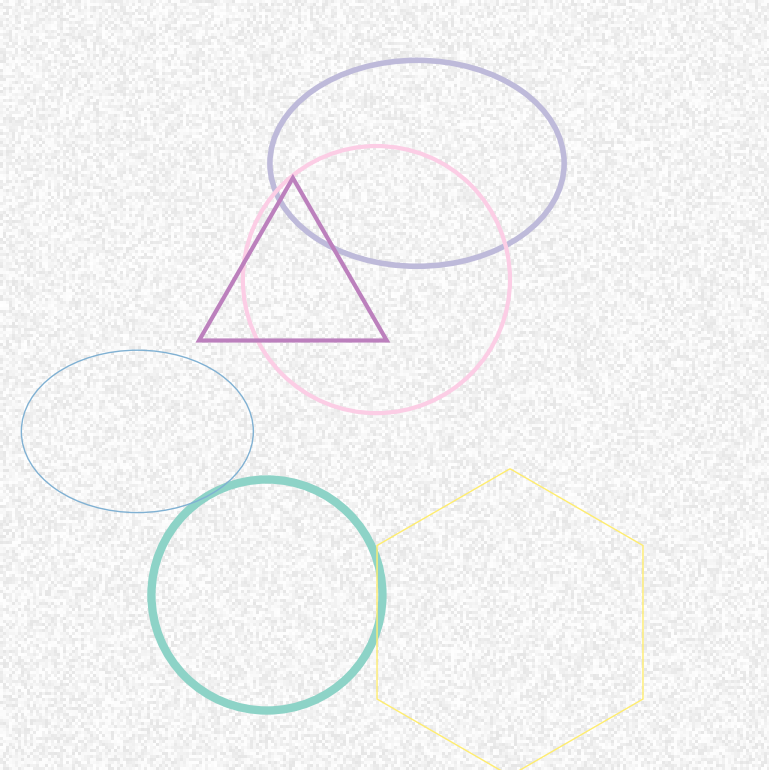[{"shape": "circle", "thickness": 3, "radius": 0.75, "center": [0.347, 0.227]}, {"shape": "oval", "thickness": 2, "radius": 0.96, "center": [0.542, 0.788]}, {"shape": "oval", "thickness": 0.5, "radius": 0.75, "center": [0.178, 0.44]}, {"shape": "circle", "thickness": 1.5, "radius": 0.87, "center": [0.489, 0.637]}, {"shape": "triangle", "thickness": 1.5, "radius": 0.7, "center": [0.38, 0.628]}, {"shape": "hexagon", "thickness": 0.5, "radius": 1.0, "center": [0.662, 0.192]}]